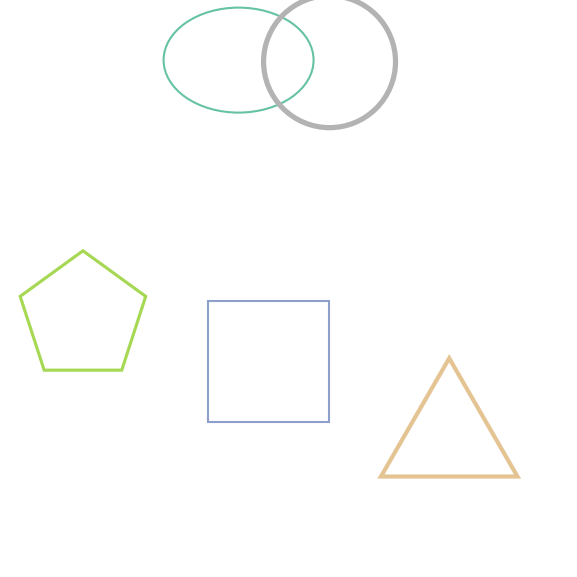[{"shape": "oval", "thickness": 1, "radius": 0.65, "center": [0.413, 0.895]}, {"shape": "square", "thickness": 1, "radius": 0.52, "center": [0.465, 0.373]}, {"shape": "pentagon", "thickness": 1.5, "radius": 0.57, "center": [0.144, 0.451]}, {"shape": "triangle", "thickness": 2, "radius": 0.68, "center": [0.778, 0.242]}, {"shape": "circle", "thickness": 2.5, "radius": 0.57, "center": [0.571, 0.892]}]